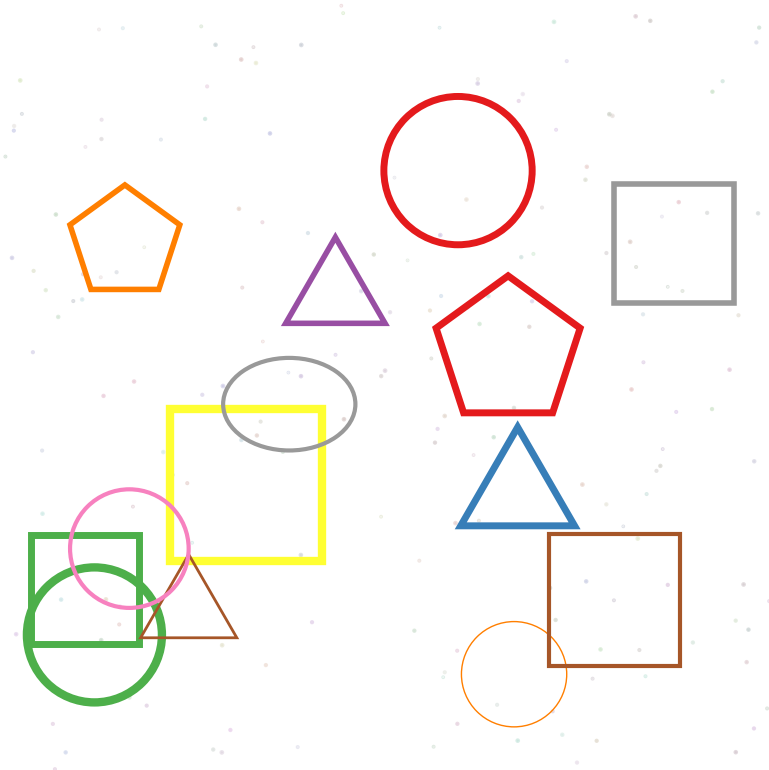[{"shape": "circle", "thickness": 2.5, "radius": 0.48, "center": [0.595, 0.778]}, {"shape": "pentagon", "thickness": 2.5, "radius": 0.49, "center": [0.66, 0.543]}, {"shape": "triangle", "thickness": 2.5, "radius": 0.43, "center": [0.672, 0.36]}, {"shape": "square", "thickness": 2.5, "radius": 0.35, "center": [0.11, 0.234]}, {"shape": "circle", "thickness": 3, "radius": 0.44, "center": [0.123, 0.175]}, {"shape": "triangle", "thickness": 2, "radius": 0.37, "center": [0.436, 0.617]}, {"shape": "pentagon", "thickness": 2, "radius": 0.38, "center": [0.162, 0.685]}, {"shape": "circle", "thickness": 0.5, "radius": 0.34, "center": [0.668, 0.124]}, {"shape": "square", "thickness": 3, "radius": 0.49, "center": [0.319, 0.37]}, {"shape": "triangle", "thickness": 1, "radius": 0.36, "center": [0.245, 0.208]}, {"shape": "square", "thickness": 1.5, "radius": 0.43, "center": [0.798, 0.221]}, {"shape": "circle", "thickness": 1.5, "radius": 0.39, "center": [0.168, 0.288]}, {"shape": "square", "thickness": 2, "radius": 0.39, "center": [0.875, 0.683]}, {"shape": "oval", "thickness": 1.5, "radius": 0.43, "center": [0.376, 0.475]}]